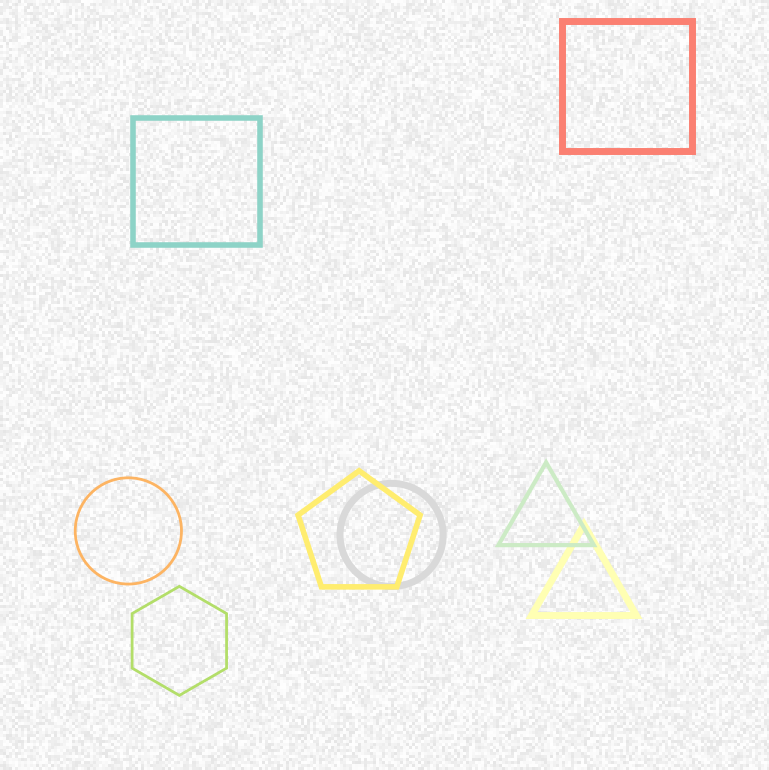[{"shape": "square", "thickness": 2, "radius": 0.41, "center": [0.255, 0.764]}, {"shape": "triangle", "thickness": 2.5, "radius": 0.39, "center": [0.758, 0.24]}, {"shape": "square", "thickness": 2.5, "radius": 0.42, "center": [0.814, 0.889]}, {"shape": "circle", "thickness": 1, "radius": 0.34, "center": [0.167, 0.31]}, {"shape": "hexagon", "thickness": 1, "radius": 0.35, "center": [0.233, 0.168]}, {"shape": "circle", "thickness": 2.5, "radius": 0.33, "center": [0.509, 0.305]}, {"shape": "triangle", "thickness": 1.5, "radius": 0.36, "center": [0.709, 0.328]}, {"shape": "pentagon", "thickness": 2, "radius": 0.42, "center": [0.466, 0.305]}]